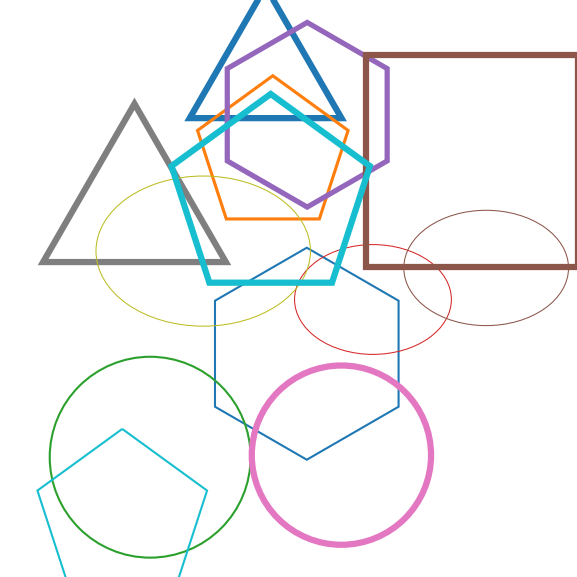[{"shape": "triangle", "thickness": 3, "radius": 0.76, "center": [0.46, 0.87]}, {"shape": "hexagon", "thickness": 1, "radius": 0.92, "center": [0.531, 0.387]}, {"shape": "pentagon", "thickness": 1.5, "radius": 0.69, "center": [0.472, 0.731]}, {"shape": "circle", "thickness": 1, "radius": 0.87, "center": [0.26, 0.207]}, {"shape": "oval", "thickness": 0.5, "radius": 0.68, "center": [0.646, 0.481]}, {"shape": "hexagon", "thickness": 2.5, "radius": 0.8, "center": [0.532, 0.8]}, {"shape": "oval", "thickness": 0.5, "radius": 0.71, "center": [0.842, 0.535]}, {"shape": "square", "thickness": 3, "radius": 0.92, "center": [0.817, 0.72]}, {"shape": "circle", "thickness": 3, "radius": 0.78, "center": [0.591, 0.211]}, {"shape": "triangle", "thickness": 3, "radius": 0.91, "center": [0.233, 0.637]}, {"shape": "oval", "thickness": 0.5, "radius": 0.93, "center": [0.352, 0.564]}, {"shape": "pentagon", "thickness": 1, "radius": 0.77, "center": [0.212, 0.102]}, {"shape": "pentagon", "thickness": 3, "radius": 0.9, "center": [0.469, 0.656]}]